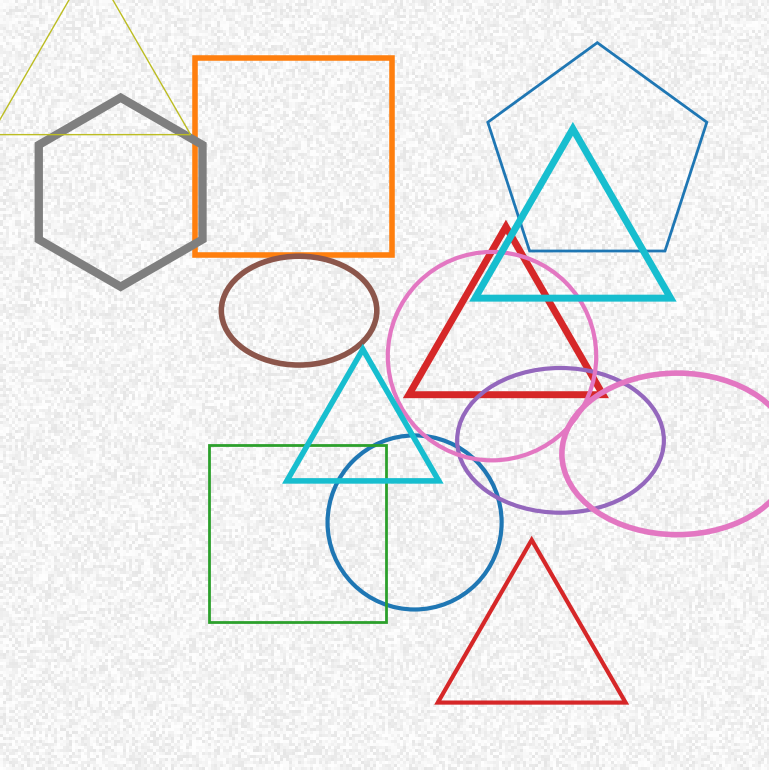[{"shape": "circle", "thickness": 1.5, "radius": 0.57, "center": [0.538, 0.321]}, {"shape": "pentagon", "thickness": 1, "radius": 0.75, "center": [0.776, 0.795]}, {"shape": "square", "thickness": 2, "radius": 0.64, "center": [0.381, 0.796]}, {"shape": "square", "thickness": 1, "radius": 0.57, "center": [0.387, 0.307]}, {"shape": "triangle", "thickness": 2.5, "radius": 0.73, "center": [0.657, 0.56]}, {"shape": "triangle", "thickness": 1.5, "radius": 0.7, "center": [0.691, 0.158]}, {"shape": "oval", "thickness": 1.5, "radius": 0.67, "center": [0.728, 0.428]}, {"shape": "oval", "thickness": 2, "radius": 0.5, "center": [0.388, 0.597]}, {"shape": "circle", "thickness": 1.5, "radius": 0.68, "center": [0.639, 0.537]}, {"shape": "oval", "thickness": 2, "radius": 0.75, "center": [0.88, 0.411]}, {"shape": "hexagon", "thickness": 3, "radius": 0.61, "center": [0.157, 0.75]}, {"shape": "triangle", "thickness": 0.5, "radius": 0.75, "center": [0.118, 0.9]}, {"shape": "triangle", "thickness": 2, "radius": 0.57, "center": [0.471, 0.432]}, {"shape": "triangle", "thickness": 2.5, "radius": 0.73, "center": [0.744, 0.686]}]